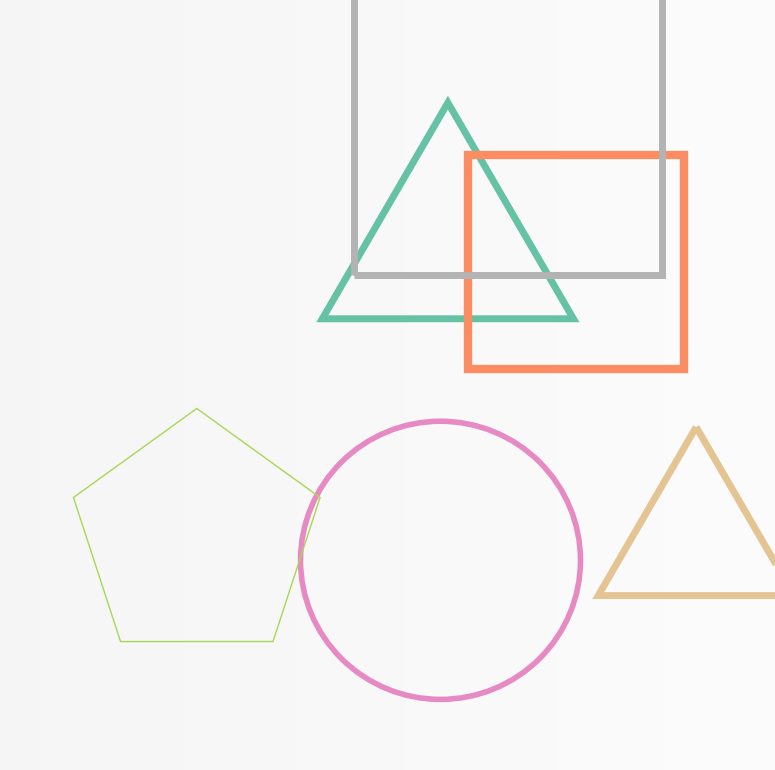[{"shape": "triangle", "thickness": 2.5, "radius": 0.94, "center": [0.578, 0.68]}, {"shape": "square", "thickness": 3, "radius": 0.7, "center": [0.744, 0.66]}, {"shape": "circle", "thickness": 2, "radius": 0.9, "center": [0.568, 0.272]}, {"shape": "pentagon", "thickness": 0.5, "radius": 0.84, "center": [0.254, 0.302]}, {"shape": "triangle", "thickness": 2.5, "radius": 0.73, "center": [0.898, 0.299]}, {"shape": "square", "thickness": 2.5, "radius": 0.99, "center": [0.655, 0.842]}]